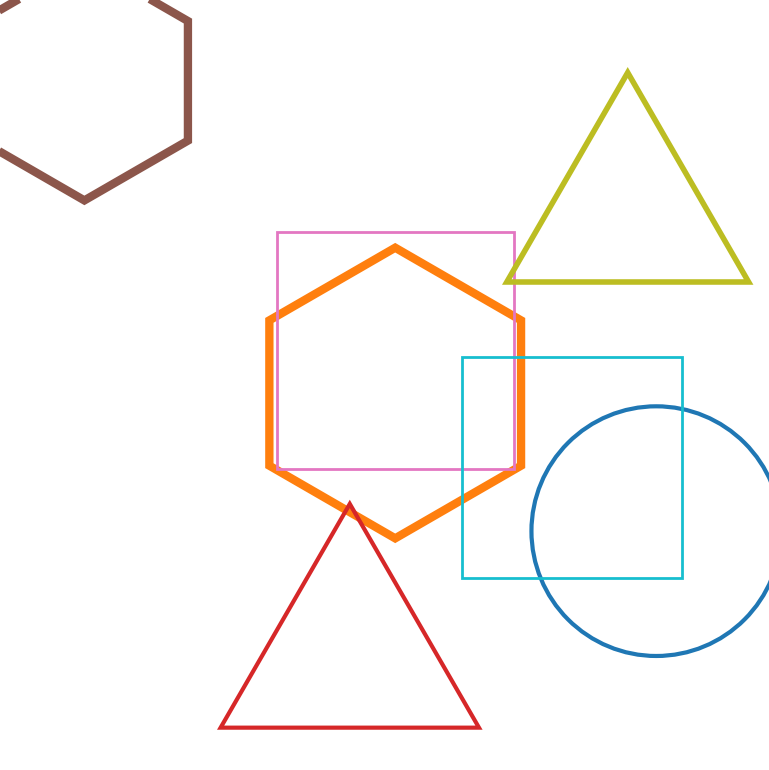[{"shape": "circle", "thickness": 1.5, "radius": 0.81, "center": [0.852, 0.31]}, {"shape": "hexagon", "thickness": 3, "radius": 0.94, "center": [0.513, 0.49]}, {"shape": "triangle", "thickness": 1.5, "radius": 0.97, "center": [0.454, 0.152]}, {"shape": "hexagon", "thickness": 3, "radius": 0.78, "center": [0.11, 0.895]}, {"shape": "square", "thickness": 1, "radius": 0.77, "center": [0.514, 0.544]}, {"shape": "triangle", "thickness": 2, "radius": 0.91, "center": [0.815, 0.724]}, {"shape": "square", "thickness": 1, "radius": 0.72, "center": [0.743, 0.393]}]